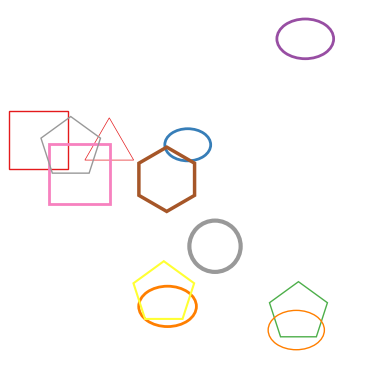[{"shape": "square", "thickness": 1, "radius": 0.38, "center": [0.1, 0.636]}, {"shape": "triangle", "thickness": 0.5, "radius": 0.37, "center": [0.284, 0.621]}, {"shape": "oval", "thickness": 2, "radius": 0.3, "center": [0.488, 0.624]}, {"shape": "pentagon", "thickness": 1, "radius": 0.4, "center": [0.775, 0.189]}, {"shape": "oval", "thickness": 2, "radius": 0.37, "center": [0.793, 0.899]}, {"shape": "oval", "thickness": 1, "radius": 0.37, "center": [0.77, 0.143]}, {"shape": "oval", "thickness": 2, "radius": 0.37, "center": [0.435, 0.204]}, {"shape": "pentagon", "thickness": 1.5, "radius": 0.41, "center": [0.425, 0.239]}, {"shape": "hexagon", "thickness": 2.5, "radius": 0.42, "center": [0.433, 0.534]}, {"shape": "square", "thickness": 2, "radius": 0.39, "center": [0.207, 0.548]}, {"shape": "pentagon", "thickness": 1, "radius": 0.41, "center": [0.184, 0.616]}, {"shape": "circle", "thickness": 3, "radius": 0.33, "center": [0.558, 0.36]}]